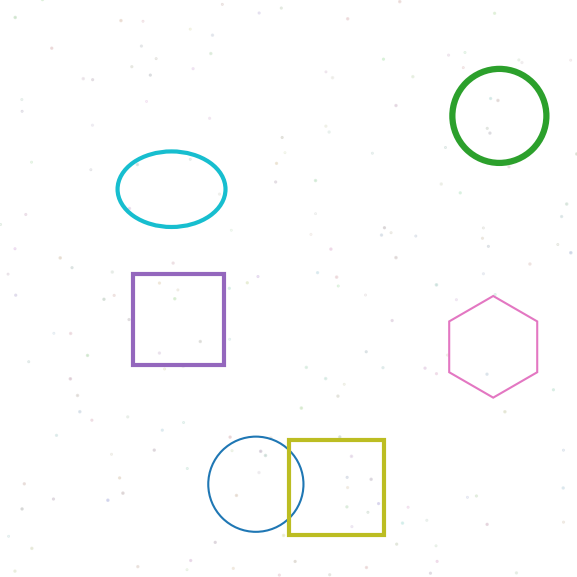[{"shape": "circle", "thickness": 1, "radius": 0.41, "center": [0.443, 0.161]}, {"shape": "circle", "thickness": 3, "radius": 0.41, "center": [0.865, 0.798]}, {"shape": "square", "thickness": 2, "radius": 0.39, "center": [0.31, 0.446]}, {"shape": "hexagon", "thickness": 1, "radius": 0.44, "center": [0.854, 0.399]}, {"shape": "square", "thickness": 2, "radius": 0.41, "center": [0.582, 0.154]}, {"shape": "oval", "thickness": 2, "radius": 0.47, "center": [0.297, 0.672]}]